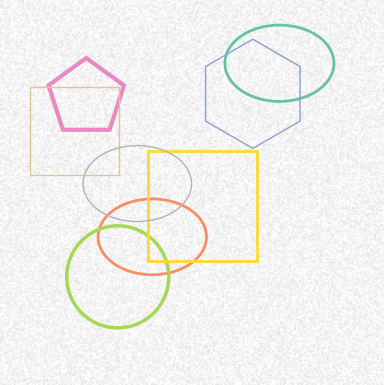[{"shape": "oval", "thickness": 2, "radius": 0.71, "center": [0.726, 0.836]}, {"shape": "oval", "thickness": 2, "radius": 0.7, "center": [0.396, 0.385]}, {"shape": "hexagon", "thickness": 1, "radius": 0.71, "center": [0.657, 0.756]}, {"shape": "pentagon", "thickness": 3, "radius": 0.52, "center": [0.224, 0.746]}, {"shape": "circle", "thickness": 2.5, "radius": 0.66, "center": [0.306, 0.281]}, {"shape": "square", "thickness": 2, "radius": 0.71, "center": [0.526, 0.465]}, {"shape": "square", "thickness": 1, "radius": 0.58, "center": [0.194, 0.66]}, {"shape": "oval", "thickness": 1, "radius": 0.7, "center": [0.357, 0.523]}]